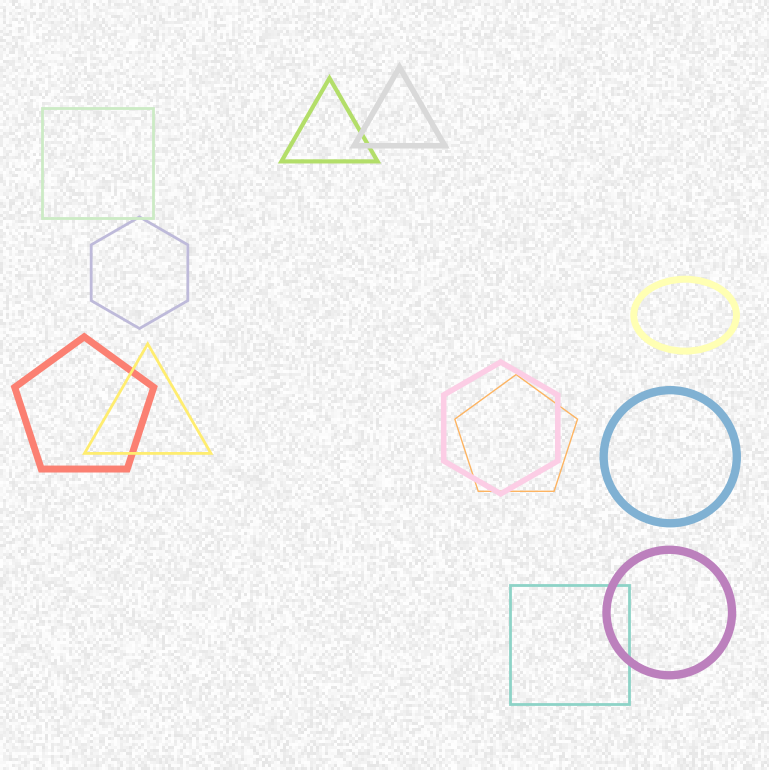[{"shape": "square", "thickness": 1, "radius": 0.39, "center": [0.74, 0.163]}, {"shape": "oval", "thickness": 2.5, "radius": 0.33, "center": [0.89, 0.591]}, {"shape": "hexagon", "thickness": 1, "radius": 0.36, "center": [0.181, 0.646]}, {"shape": "pentagon", "thickness": 2.5, "radius": 0.47, "center": [0.109, 0.468]}, {"shape": "circle", "thickness": 3, "radius": 0.43, "center": [0.87, 0.407]}, {"shape": "pentagon", "thickness": 0.5, "radius": 0.42, "center": [0.67, 0.43]}, {"shape": "triangle", "thickness": 1.5, "radius": 0.36, "center": [0.428, 0.826]}, {"shape": "hexagon", "thickness": 2, "radius": 0.43, "center": [0.65, 0.444]}, {"shape": "triangle", "thickness": 2, "radius": 0.34, "center": [0.519, 0.845]}, {"shape": "circle", "thickness": 3, "radius": 0.41, "center": [0.869, 0.205]}, {"shape": "square", "thickness": 1, "radius": 0.36, "center": [0.126, 0.788]}, {"shape": "triangle", "thickness": 1, "radius": 0.47, "center": [0.192, 0.459]}]